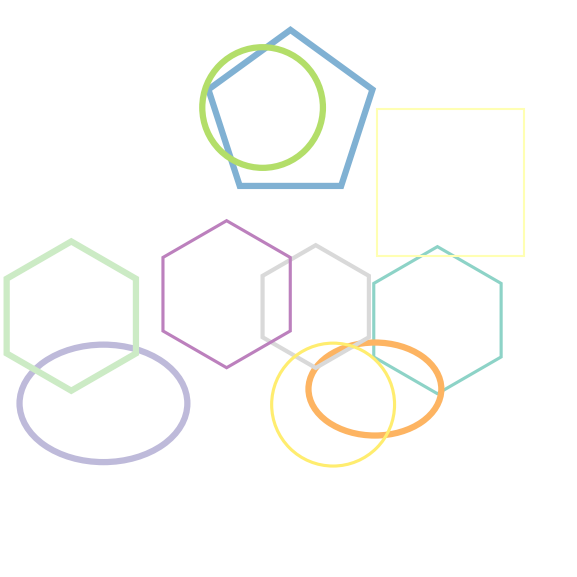[{"shape": "hexagon", "thickness": 1.5, "radius": 0.64, "center": [0.757, 0.445]}, {"shape": "square", "thickness": 1, "radius": 0.64, "center": [0.779, 0.683]}, {"shape": "oval", "thickness": 3, "radius": 0.73, "center": [0.179, 0.301]}, {"shape": "pentagon", "thickness": 3, "radius": 0.75, "center": [0.503, 0.798]}, {"shape": "oval", "thickness": 3, "radius": 0.58, "center": [0.649, 0.325]}, {"shape": "circle", "thickness": 3, "radius": 0.52, "center": [0.455, 0.813]}, {"shape": "hexagon", "thickness": 2, "radius": 0.53, "center": [0.547, 0.468]}, {"shape": "hexagon", "thickness": 1.5, "radius": 0.64, "center": [0.392, 0.49]}, {"shape": "hexagon", "thickness": 3, "radius": 0.65, "center": [0.123, 0.452]}, {"shape": "circle", "thickness": 1.5, "radius": 0.53, "center": [0.577, 0.299]}]